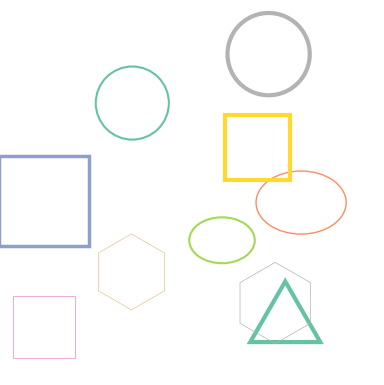[{"shape": "triangle", "thickness": 3, "radius": 0.53, "center": [0.741, 0.164]}, {"shape": "circle", "thickness": 1.5, "radius": 0.47, "center": [0.344, 0.732]}, {"shape": "oval", "thickness": 1, "radius": 0.59, "center": [0.782, 0.474]}, {"shape": "square", "thickness": 2.5, "radius": 0.58, "center": [0.115, 0.477]}, {"shape": "square", "thickness": 0.5, "radius": 0.4, "center": [0.114, 0.151]}, {"shape": "oval", "thickness": 1.5, "radius": 0.43, "center": [0.577, 0.376]}, {"shape": "square", "thickness": 3, "radius": 0.42, "center": [0.668, 0.617]}, {"shape": "hexagon", "thickness": 0.5, "radius": 0.49, "center": [0.341, 0.294]}, {"shape": "hexagon", "thickness": 0.5, "radius": 0.53, "center": [0.715, 0.213]}, {"shape": "circle", "thickness": 3, "radius": 0.53, "center": [0.698, 0.859]}]